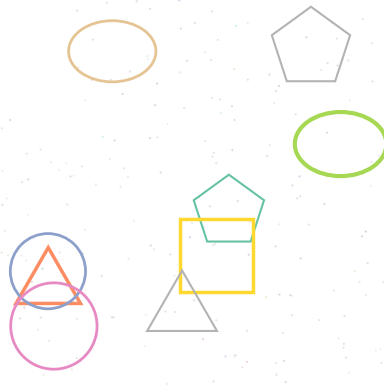[{"shape": "pentagon", "thickness": 1.5, "radius": 0.48, "center": [0.595, 0.45]}, {"shape": "triangle", "thickness": 2.5, "radius": 0.48, "center": [0.125, 0.26]}, {"shape": "circle", "thickness": 2, "radius": 0.49, "center": [0.124, 0.296]}, {"shape": "circle", "thickness": 2, "radius": 0.56, "center": [0.14, 0.153]}, {"shape": "oval", "thickness": 3, "radius": 0.59, "center": [0.885, 0.626]}, {"shape": "square", "thickness": 2.5, "radius": 0.47, "center": [0.562, 0.336]}, {"shape": "oval", "thickness": 2, "radius": 0.57, "center": [0.292, 0.867]}, {"shape": "triangle", "thickness": 1.5, "radius": 0.52, "center": [0.473, 0.193]}, {"shape": "pentagon", "thickness": 1.5, "radius": 0.53, "center": [0.808, 0.876]}]